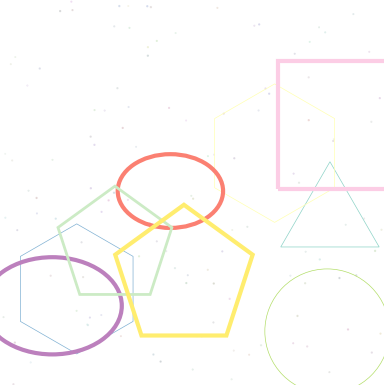[{"shape": "triangle", "thickness": 0.5, "radius": 0.74, "center": [0.857, 0.432]}, {"shape": "hexagon", "thickness": 0.5, "radius": 0.9, "center": [0.713, 0.602]}, {"shape": "oval", "thickness": 3, "radius": 0.68, "center": [0.443, 0.504]}, {"shape": "hexagon", "thickness": 0.5, "radius": 0.84, "center": [0.199, 0.25]}, {"shape": "circle", "thickness": 0.5, "radius": 0.81, "center": [0.85, 0.14]}, {"shape": "square", "thickness": 3, "radius": 0.83, "center": [0.889, 0.675]}, {"shape": "oval", "thickness": 3, "radius": 0.9, "center": [0.136, 0.206]}, {"shape": "pentagon", "thickness": 2, "radius": 0.78, "center": [0.299, 0.361]}, {"shape": "pentagon", "thickness": 3, "radius": 0.94, "center": [0.478, 0.28]}]